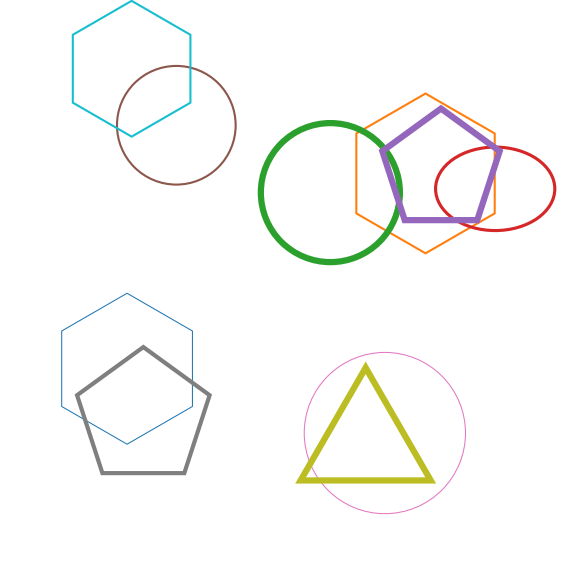[{"shape": "hexagon", "thickness": 0.5, "radius": 0.65, "center": [0.22, 0.361]}, {"shape": "hexagon", "thickness": 1, "radius": 0.69, "center": [0.737, 0.699]}, {"shape": "circle", "thickness": 3, "radius": 0.6, "center": [0.572, 0.666]}, {"shape": "oval", "thickness": 1.5, "radius": 0.52, "center": [0.857, 0.672]}, {"shape": "pentagon", "thickness": 3, "radius": 0.53, "center": [0.764, 0.704]}, {"shape": "circle", "thickness": 1, "radius": 0.51, "center": [0.305, 0.782]}, {"shape": "circle", "thickness": 0.5, "radius": 0.7, "center": [0.666, 0.249]}, {"shape": "pentagon", "thickness": 2, "radius": 0.6, "center": [0.248, 0.277]}, {"shape": "triangle", "thickness": 3, "radius": 0.65, "center": [0.633, 0.232]}, {"shape": "hexagon", "thickness": 1, "radius": 0.59, "center": [0.228, 0.88]}]